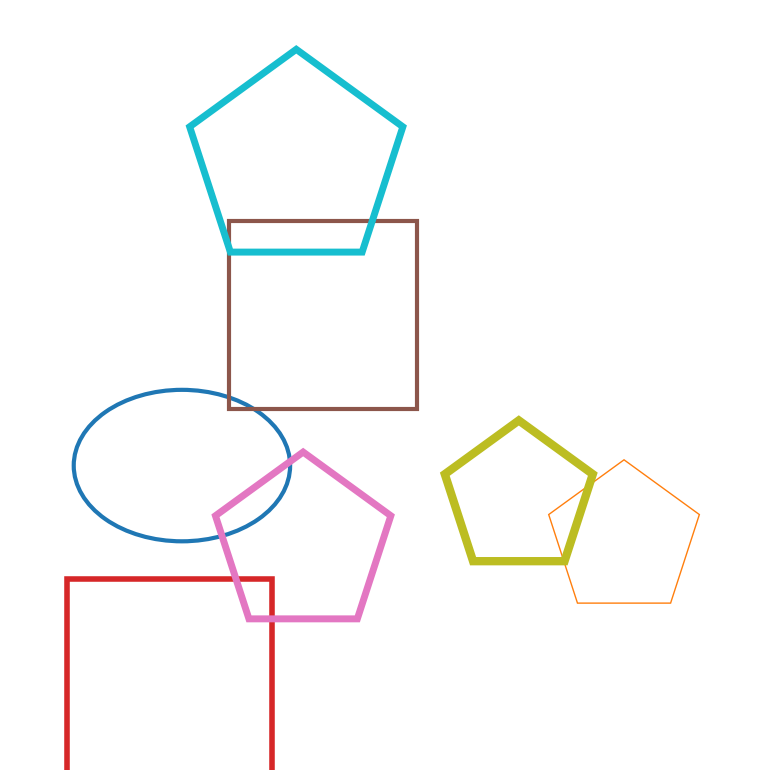[{"shape": "oval", "thickness": 1.5, "radius": 0.7, "center": [0.236, 0.395]}, {"shape": "pentagon", "thickness": 0.5, "radius": 0.51, "center": [0.81, 0.3]}, {"shape": "square", "thickness": 2, "radius": 0.67, "center": [0.22, 0.114]}, {"shape": "square", "thickness": 1.5, "radius": 0.61, "center": [0.419, 0.591]}, {"shape": "pentagon", "thickness": 2.5, "radius": 0.6, "center": [0.394, 0.293]}, {"shape": "pentagon", "thickness": 3, "radius": 0.51, "center": [0.674, 0.353]}, {"shape": "pentagon", "thickness": 2.5, "radius": 0.73, "center": [0.385, 0.79]}]